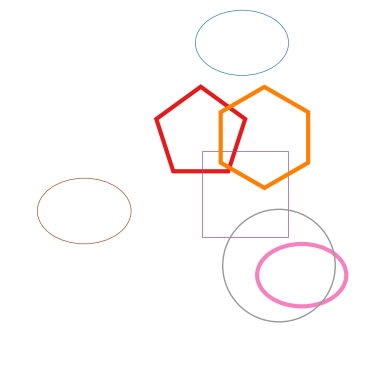[{"shape": "pentagon", "thickness": 3, "radius": 0.61, "center": [0.521, 0.653]}, {"shape": "oval", "thickness": 0.5, "radius": 0.6, "center": [0.629, 0.889]}, {"shape": "square", "thickness": 0.5, "radius": 0.56, "center": [0.636, 0.496]}, {"shape": "hexagon", "thickness": 3, "radius": 0.66, "center": [0.687, 0.643]}, {"shape": "oval", "thickness": 0.5, "radius": 0.61, "center": [0.219, 0.452]}, {"shape": "oval", "thickness": 3, "radius": 0.58, "center": [0.784, 0.285]}, {"shape": "circle", "thickness": 1, "radius": 0.73, "center": [0.725, 0.31]}]